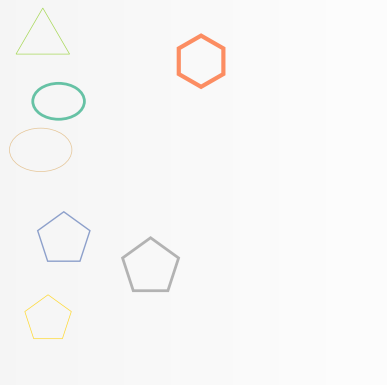[{"shape": "oval", "thickness": 2, "radius": 0.33, "center": [0.151, 0.737]}, {"shape": "hexagon", "thickness": 3, "radius": 0.33, "center": [0.519, 0.841]}, {"shape": "pentagon", "thickness": 1, "radius": 0.35, "center": [0.165, 0.379]}, {"shape": "triangle", "thickness": 0.5, "radius": 0.4, "center": [0.11, 0.899]}, {"shape": "pentagon", "thickness": 0.5, "radius": 0.32, "center": [0.124, 0.171]}, {"shape": "oval", "thickness": 0.5, "radius": 0.4, "center": [0.105, 0.611]}, {"shape": "pentagon", "thickness": 2, "radius": 0.38, "center": [0.389, 0.306]}]